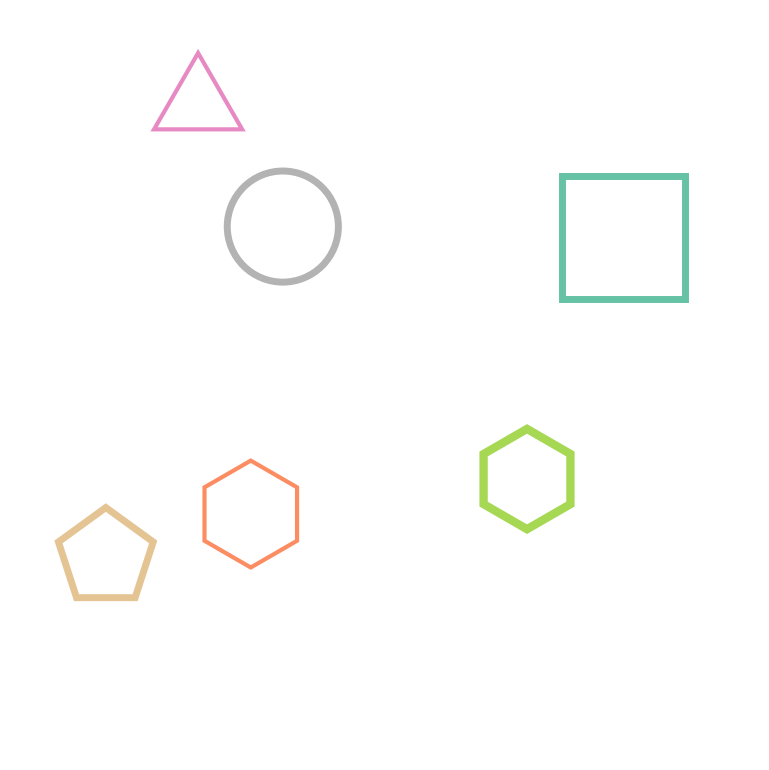[{"shape": "square", "thickness": 2.5, "radius": 0.4, "center": [0.81, 0.692]}, {"shape": "hexagon", "thickness": 1.5, "radius": 0.35, "center": [0.326, 0.332]}, {"shape": "triangle", "thickness": 1.5, "radius": 0.33, "center": [0.257, 0.865]}, {"shape": "hexagon", "thickness": 3, "radius": 0.33, "center": [0.684, 0.378]}, {"shape": "pentagon", "thickness": 2.5, "radius": 0.32, "center": [0.137, 0.276]}, {"shape": "circle", "thickness": 2.5, "radius": 0.36, "center": [0.367, 0.706]}]